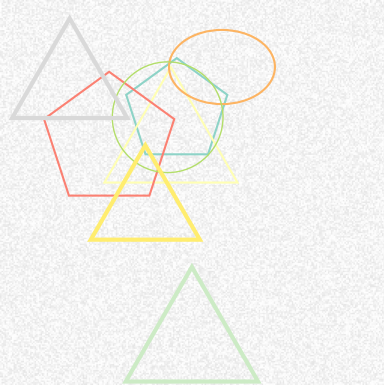[{"shape": "pentagon", "thickness": 1.5, "radius": 0.69, "center": [0.459, 0.711]}, {"shape": "triangle", "thickness": 1.5, "radius": 1.0, "center": [0.444, 0.626]}, {"shape": "pentagon", "thickness": 1.5, "radius": 0.89, "center": [0.284, 0.636]}, {"shape": "oval", "thickness": 1.5, "radius": 0.69, "center": [0.577, 0.826]}, {"shape": "circle", "thickness": 1, "radius": 0.72, "center": [0.435, 0.695]}, {"shape": "triangle", "thickness": 3, "radius": 0.86, "center": [0.181, 0.78]}, {"shape": "triangle", "thickness": 3, "radius": 0.99, "center": [0.498, 0.108]}, {"shape": "triangle", "thickness": 3, "radius": 0.82, "center": [0.377, 0.459]}]